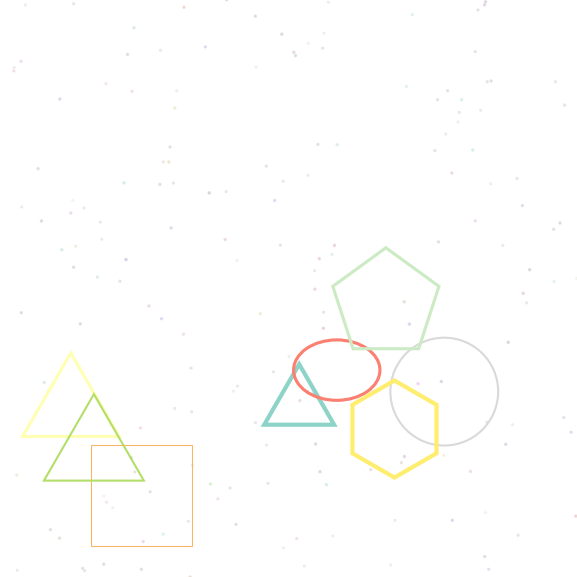[{"shape": "triangle", "thickness": 2, "radius": 0.35, "center": [0.518, 0.299]}, {"shape": "triangle", "thickness": 1.5, "radius": 0.48, "center": [0.123, 0.292]}, {"shape": "oval", "thickness": 1.5, "radius": 0.37, "center": [0.583, 0.358]}, {"shape": "square", "thickness": 0.5, "radius": 0.44, "center": [0.245, 0.141]}, {"shape": "triangle", "thickness": 1, "radius": 0.5, "center": [0.163, 0.217]}, {"shape": "circle", "thickness": 1, "radius": 0.47, "center": [0.769, 0.321]}, {"shape": "pentagon", "thickness": 1.5, "radius": 0.48, "center": [0.668, 0.473]}, {"shape": "hexagon", "thickness": 2, "radius": 0.42, "center": [0.683, 0.256]}]